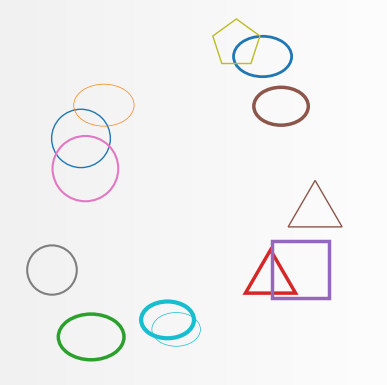[{"shape": "oval", "thickness": 2, "radius": 0.37, "center": [0.678, 0.853]}, {"shape": "circle", "thickness": 1, "radius": 0.38, "center": [0.209, 0.64]}, {"shape": "oval", "thickness": 0.5, "radius": 0.39, "center": [0.268, 0.727]}, {"shape": "oval", "thickness": 2.5, "radius": 0.42, "center": [0.235, 0.125]}, {"shape": "triangle", "thickness": 2.5, "radius": 0.37, "center": [0.698, 0.276]}, {"shape": "square", "thickness": 2.5, "radius": 0.37, "center": [0.776, 0.299]}, {"shape": "oval", "thickness": 2.5, "radius": 0.35, "center": [0.725, 0.724]}, {"shape": "triangle", "thickness": 1, "radius": 0.4, "center": [0.813, 0.451]}, {"shape": "circle", "thickness": 1.5, "radius": 0.42, "center": [0.22, 0.562]}, {"shape": "circle", "thickness": 1.5, "radius": 0.32, "center": [0.134, 0.299]}, {"shape": "pentagon", "thickness": 1, "radius": 0.32, "center": [0.61, 0.887]}, {"shape": "oval", "thickness": 0.5, "radius": 0.31, "center": [0.455, 0.144]}, {"shape": "oval", "thickness": 3, "radius": 0.34, "center": [0.432, 0.169]}]